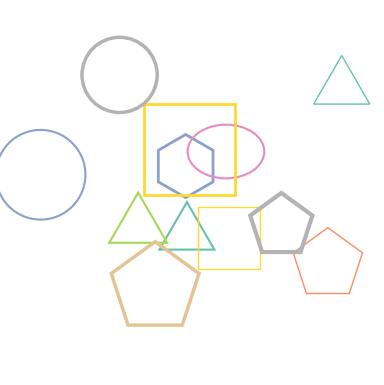[{"shape": "triangle", "thickness": 1, "radius": 0.42, "center": [0.888, 0.772]}, {"shape": "triangle", "thickness": 1.5, "radius": 0.41, "center": [0.485, 0.393]}, {"shape": "pentagon", "thickness": 1, "radius": 0.47, "center": [0.852, 0.314]}, {"shape": "circle", "thickness": 1.5, "radius": 0.58, "center": [0.105, 0.546]}, {"shape": "hexagon", "thickness": 2, "radius": 0.41, "center": [0.482, 0.569]}, {"shape": "oval", "thickness": 1.5, "radius": 0.5, "center": [0.587, 0.606]}, {"shape": "triangle", "thickness": 1.5, "radius": 0.43, "center": [0.359, 0.413]}, {"shape": "square", "thickness": 1, "radius": 0.4, "center": [0.594, 0.382]}, {"shape": "square", "thickness": 2, "radius": 0.59, "center": [0.493, 0.611]}, {"shape": "pentagon", "thickness": 2.5, "radius": 0.6, "center": [0.403, 0.252]}, {"shape": "circle", "thickness": 2.5, "radius": 0.49, "center": [0.311, 0.805]}, {"shape": "pentagon", "thickness": 3, "radius": 0.42, "center": [0.731, 0.414]}]